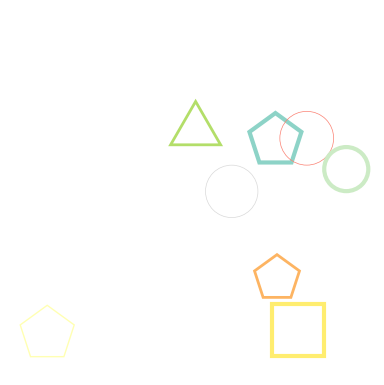[{"shape": "pentagon", "thickness": 3, "radius": 0.35, "center": [0.715, 0.635]}, {"shape": "pentagon", "thickness": 1, "radius": 0.37, "center": [0.123, 0.133]}, {"shape": "circle", "thickness": 0.5, "radius": 0.35, "center": [0.797, 0.641]}, {"shape": "pentagon", "thickness": 2, "radius": 0.31, "center": [0.719, 0.277]}, {"shape": "triangle", "thickness": 2, "radius": 0.38, "center": [0.508, 0.661]}, {"shape": "circle", "thickness": 0.5, "radius": 0.34, "center": [0.602, 0.503]}, {"shape": "circle", "thickness": 3, "radius": 0.29, "center": [0.899, 0.561]}, {"shape": "square", "thickness": 3, "radius": 0.34, "center": [0.775, 0.144]}]